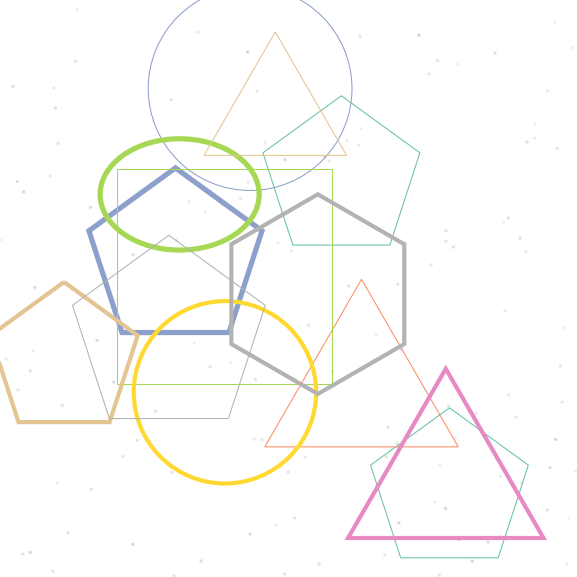[{"shape": "pentagon", "thickness": 0.5, "radius": 0.71, "center": [0.591, 0.69]}, {"shape": "pentagon", "thickness": 0.5, "radius": 0.72, "center": [0.778, 0.149]}, {"shape": "triangle", "thickness": 0.5, "radius": 0.97, "center": [0.626, 0.322]}, {"shape": "circle", "thickness": 0.5, "radius": 0.88, "center": [0.433, 0.846]}, {"shape": "pentagon", "thickness": 2.5, "radius": 0.79, "center": [0.304, 0.551]}, {"shape": "triangle", "thickness": 2, "radius": 0.98, "center": [0.772, 0.165]}, {"shape": "oval", "thickness": 2.5, "radius": 0.69, "center": [0.311, 0.662]}, {"shape": "square", "thickness": 0.5, "radius": 0.93, "center": [0.388, 0.52]}, {"shape": "circle", "thickness": 2, "radius": 0.79, "center": [0.39, 0.32]}, {"shape": "triangle", "thickness": 0.5, "radius": 0.71, "center": [0.477, 0.801]}, {"shape": "pentagon", "thickness": 2, "radius": 0.67, "center": [0.111, 0.377]}, {"shape": "pentagon", "thickness": 0.5, "radius": 0.88, "center": [0.292, 0.416]}, {"shape": "hexagon", "thickness": 2, "radius": 0.86, "center": [0.55, 0.49]}]